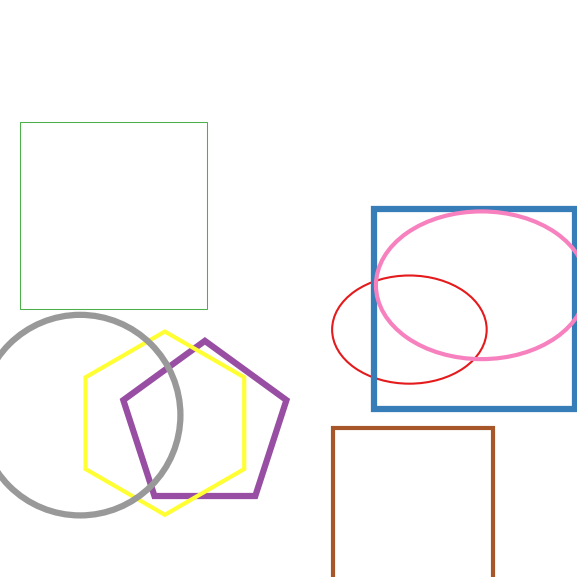[{"shape": "oval", "thickness": 1, "radius": 0.67, "center": [0.709, 0.428]}, {"shape": "square", "thickness": 3, "radius": 0.87, "center": [0.822, 0.464]}, {"shape": "square", "thickness": 0.5, "radius": 0.81, "center": [0.197, 0.626]}, {"shape": "pentagon", "thickness": 3, "radius": 0.74, "center": [0.355, 0.26]}, {"shape": "hexagon", "thickness": 2, "radius": 0.79, "center": [0.285, 0.266]}, {"shape": "square", "thickness": 2, "radius": 0.69, "center": [0.715, 0.119]}, {"shape": "oval", "thickness": 2, "radius": 0.91, "center": [0.834, 0.505]}, {"shape": "circle", "thickness": 3, "radius": 0.87, "center": [0.139, 0.28]}]